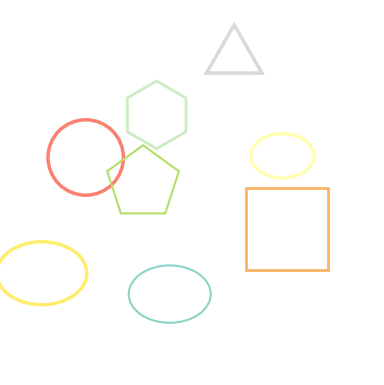[{"shape": "oval", "thickness": 1.5, "radius": 0.53, "center": [0.441, 0.236]}, {"shape": "oval", "thickness": 2.5, "radius": 0.41, "center": [0.733, 0.595]}, {"shape": "circle", "thickness": 2.5, "radius": 0.49, "center": [0.223, 0.591]}, {"shape": "square", "thickness": 2, "radius": 0.53, "center": [0.746, 0.404]}, {"shape": "pentagon", "thickness": 1.5, "radius": 0.49, "center": [0.372, 0.525]}, {"shape": "triangle", "thickness": 2.5, "radius": 0.42, "center": [0.608, 0.852]}, {"shape": "hexagon", "thickness": 2, "radius": 0.44, "center": [0.407, 0.702]}, {"shape": "oval", "thickness": 2.5, "radius": 0.58, "center": [0.109, 0.29]}]